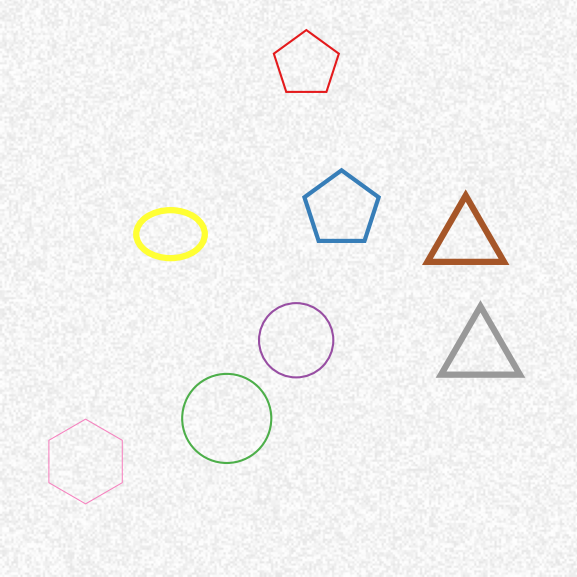[{"shape": "pentagon", "thickness": 1, "radius": 0.3, "center": [0.53, 0.888]}, {"shape": "pentagon", "thickness": 2, "radius": 0.34, "center": [0.591, 0.637]}, {"shape": "circle", "thickness": 1, "radius": 0.39, "center": [0.393, 0.275]}, {"shape": "circle", "thickness": 1, "radius": 0.32, "center": [0.513, 0.41]}, {"shape": "oval", "thickness": 3, "radius": 0.3, "center": [0.295, 0.594]}, {"shape": "triangle", "thickness": 3, "radius": 0.38, "center": [0.806, 0.584]}, {"shape": "hexagon", "thickness": 0.5, "radius": 0.37, "center": [0.148, 0.2]}, {"shape": "triangle", "thickness": 3, "radius": 0.39, "center": [0.832, 0.39]}]